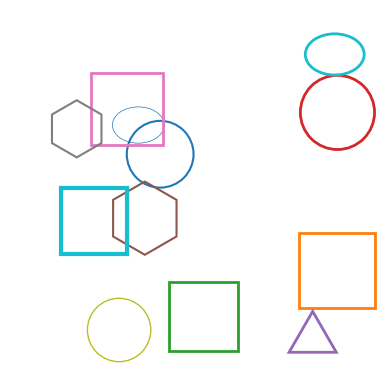[{"shape": "oval", "thickness": 0.5, "radius": 0.34, "center": [0.359, 0.675]}, {"shape": "circle", "thickness": 1.5, "radius": 0.43, "center": [0.416, 0.599]}, {"shape": "square", "thickness": 2, "radius": 0.49, "center": [0.876, 0.297]}, {"shape": "square", "thickness": 2, "radius": 0.45, "center": [0.528, 0.177]}, {"shape": "circle", "thickness": 2, "radius": 0.48, "center": [0.877, 0.708]}, {"shape": "triangle", "thickness": 2, "radius": 0.35, "center": [0.812, 0.12]}, {"shape": "hexagon", "thickness": 1.5, "radius": 0.48, "center": [0.376, 0.433]}, {"shape": "square", "thickness": 2, "radius": 0.47, "center": [0.331, 0.716]}, {"shape": "hexagon", "thickness": 1.5, "radius": 0.37, "center": [0.199, 0.665]}, {"shape": "circle", "thickness": 1, "radius": 0.41, "center": [0.309, 0.143]}, {"shape": "square", "thickness": 3, "radius": 0.43, "center": [0.245, 0.427]}, {"shape": "oval", "thickness": 2, "radius": 0.38, "center": [0.869, 0.859]}]